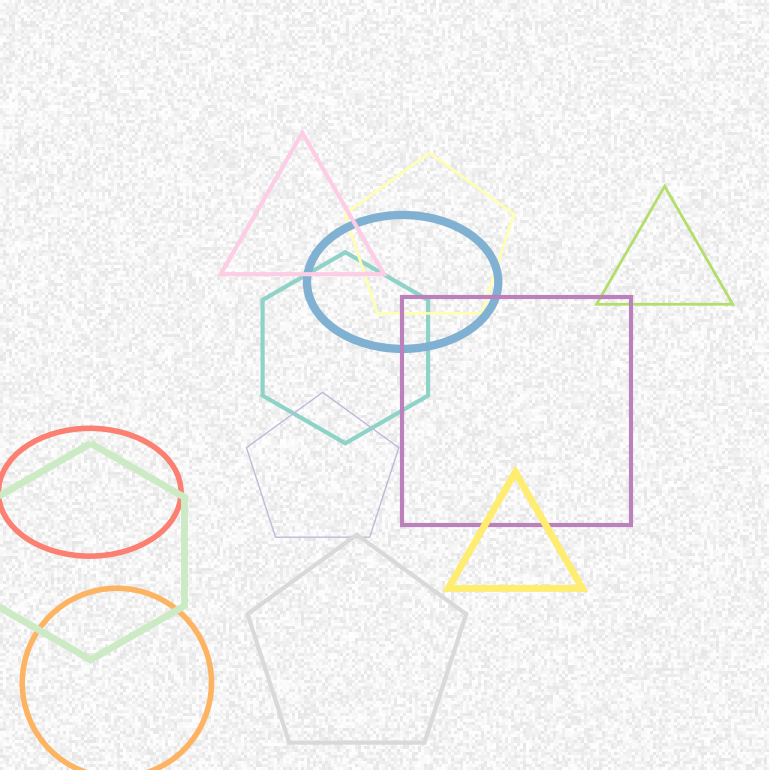[{"shape": "hexagon", "thickness": 1.5, "radius": 0.62, "center": [0.448, 0.548]}, {"shape": "pentagon", "thickness": 1, "radius": 0.58, "center": [0.558, 0.686]}, {"shape": "pentagon", "thickness": 0.5, "radius": 0.52, "center": [0.419, 0.386]}, {"shape": "oval", "thickness": 2, "radius": 0.59, "center": [0.117, 0.361]}, {"shape": "oval", "thickness": 3, "radius": 0.62, "center": [0.523, 0.634]}, {"shape": "circle", "thickness": 2, "radius": 0.61, "center": [0.152, 0.113]}, {"shape": "triangle", "thickness": 1, "radius": 0.51, "center": [0.863, 0.656]}, {"shape": "triangle", "thickness": 1.5, "radius": 0.61, "center": [0.393, 0.705]}, {"shape": "pentagon", "thickness": 1.5, "radius": 0.75, "center": [0.463, 0.156]}, {"shape": "square", "thickness": 1.5, "radius": 0.74, "center": [0.671, 0.466]}, {"shape": "hexagon", "thickness": 2.5, "radius": 0.7, "center": [0.118, 0.284]}, {"shape": "triangle", "thickness": 2.5, "radius": 0.5, "center": [0.669, 0.286]}]